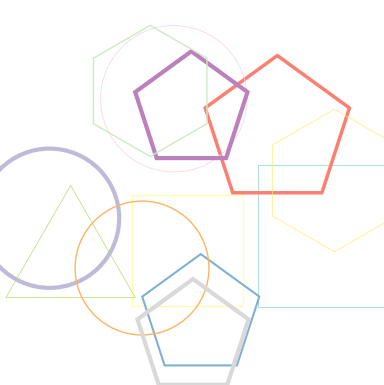[{"shape": "square", "thickness": 0.5, "radius": 0.92, "center": [0.855, 0.387]}, {"shape": "square", "thickness": 1, "radius": 0.72, "center": [0.487, 0.35]}, {"shape": "circle", "thickness": 3, "radius": 0.9, "center": [0.129, 0.433]}, {"shape": "pentagon", "thickness": 2.5, "radius": 0.99, "center": [0.72, 0.659]}, {"shape": "pentagon", "thickness": 1.5, "radius": 0.8, "center": [0.521, 0.18]}, {"shape": "circle", "thickness": 1, "radius": 0.87, "center": [0.369, 0.304]}, {"shape": "triangle", "thickness": 0.5, "radius": 0.97, "center": [0.183, 0.324]}, {"shape": "circle", "thickness": 0.5, "radius": 0.95, "center": [0.452, 0.744]}, {"shape": "pentagon", "thickness": 3, "radius": 0.76, "center": [0.501, 0.124]}, {"shape": "pentagon", "thickness": 3, "radius": 0.77, "center": [0.497, 0.713]}, {"shape": "hexagon", "thickness": 1, "radius": 0.85, "center": [0.39, 0.764]}, {"shape": "hexagon", "thickness": 0.5, "radius": 0.93, "center": [0.869, 0.531]}]